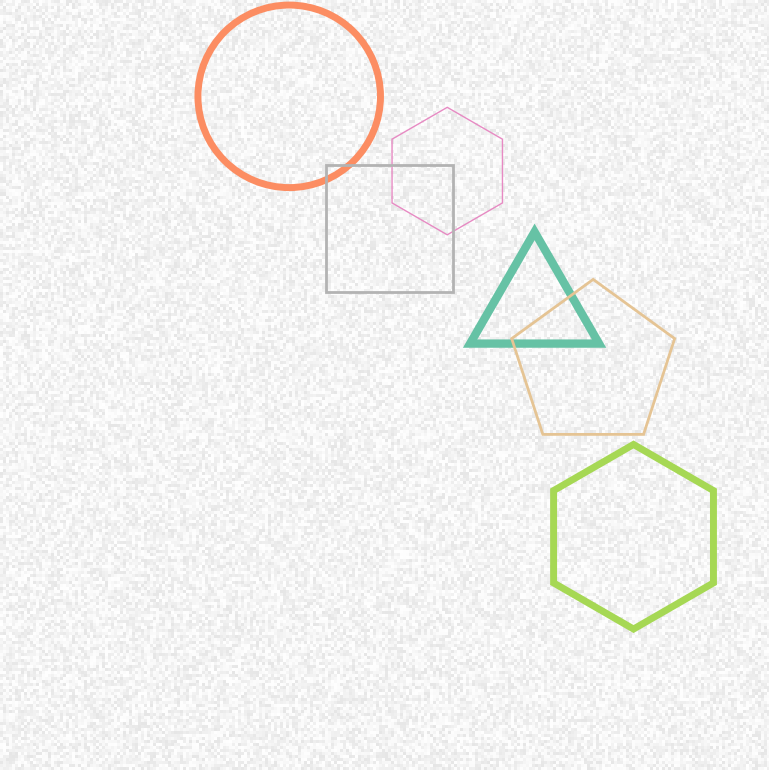[{"shape": "triangle", "thickness": 3, "radius": 0.48, "center": [0.694, 0.602]}, {"shape": "circle", "thickness": 2.5, "radius": 0.59, "center": [0.376, 0.875]}, {"shape": "hexagon", "thickness": 0.5, "radius": 0.41, "center": [0.581, 0.778]}, {"shape": "hexagon", "thickness": 2.5, "radius": 0.6, "center": [0.823, 0.303]}, {"shape": "pentagon", "thickness": 1, "radius": 0.56, "center": [0.77, 0.526]}, {"shape": "square", "thickness": 1, "radius": 0.41, "center": [0.506, 0.703]}]